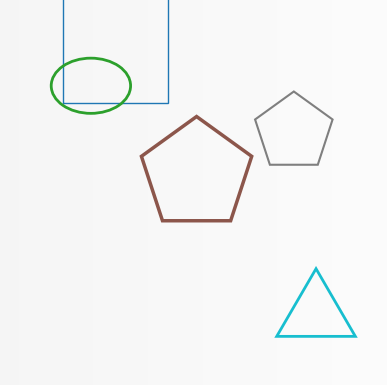[{"shape": "square", "thickness": 1, "radius": 0.67, "center": [0.298, 0.868]}, {"shape": "oval", "thickness": 2, "radius": 0.51, "center": [0.235, 0.777]}, {"shape": "pentagon", "thickness": 2.5, "radius": 0.75, "center": [0.507, 0.548]}, {"shape": "pentagon", "thickness": 1.5, "radius": 0.53, "center": [0.758, 0.657]}, {"shape": "triangle", "thickness": 2, "radius": 0.59, "center": [0.816, 0.185]}]